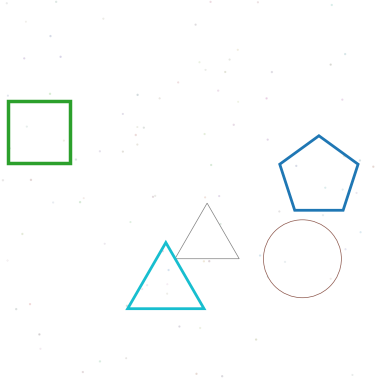[{"shape": "pentagon", "thickness": 2, "radius": 0.53, "center": [0.828, 0.54]}, {"shape": "square", "thickness": 2.5, "radius": 0.4, "center": [0.101, 0.658]}, {"shape": "circle", "thickness": 0.5, "radius": 0.51, "center": [0.786, 0.328]}, {"shape": "triangle", "thickness": 0.5, "radius": 0.48, "center": [0.538, 0.376]}, {"shape": "triangle", "thickness": 2, "radius": 0.57, "center": [0.431, 0.255]}]